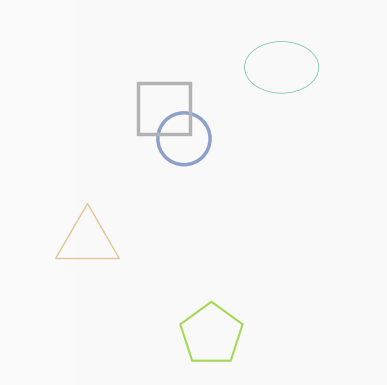[{"shape": "oval", "thickness": 0.5, "radius": 0.48, "center": [0.727, 0.825]}, {"shape": "circle", "thickness": 2.5, "radius": 0.34, "center": [0.475, 0.64]}, {"shape": "pentagon", "thickness": 1.5, "radius": 0.42, "center": [0.546, 0.132]}, {"shape": "triangle", "thickness": 1, "radius": 0.48, "center": [0.226, 0.376]}, {"shape": "square", "thickness": 2.5, "radius": 0.34, "center": [0.424, 0.718]}]